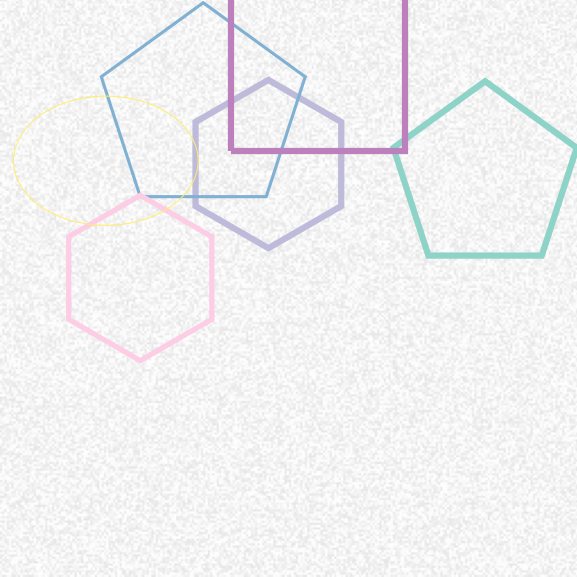[{"shape": "pentagon", "thickness": 3, "radius": 0.83, "center": [0.84, 0.692]}, {"shape": "hexagon", "thickness": 3, "radius": 0.73, "center": [0.465, 0.715]}, {"shape": "pentagon", "thickness": 1.5, "radius": 0.93, "center": [0.352, 0.809]}, {"shape": "hexagon", "thickness": 2.5, "radius": 0.72, "center": [0.243, 0.518]}, {"shape": "square", "thickness": 3, "radius": 0.75, "center": [0.551, 0.889]}, {"shape": "oval", "thickness": 0.5, "radius": 0.8, "center": [0.183, 0.721]}]